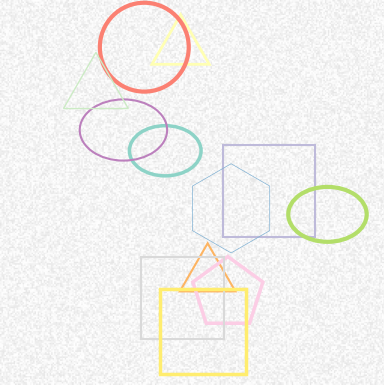[{"shape": "oval", "thickness": 2.5, "radius": 0.47, "center": [0.429, 0.608]}, {"shape": "triangle", "thickness": 2, "radius": 0.43, "center": [0.469, 0.876]}, {"shape": "square", "thickness": 1.5, "radius": 0.6, "center": [0.7, 0.505]}, {"shape": "circle", "thickness": 3, "radius": 0.58, "center": [0.375, 0.877]}, {"shape": "hexagon", "thickness": 0.5, "radius": 0.58, "center": [0.6, 0.459]}, {"shape": "triangle", "thickness": 1.5, "radius": 0.42, "center": [0.539, 0.285]}, {"shape": "oval", "thickness": 3, "radius": 0.51, "center": [0.851, 0.443]}, {"shape": "pentagon", "thickness": 2.5, "radius": 0.48, "center": [0.592, 0.238]}, {"shape": "square", "thickness": 1.5, "radius": 0.54, "center": [0.475, 0.226]}, {"shape": "oval", "thickness": 1.5, "radius": 0.57, "center": [0.321, 0.662]}, {"shape": "triangle", "thickness": 1, "radius": 0.49, "center": [0.249, 0.767]}, {"shape": "square", "thickness": 2.5, "radius": 0.55, "center": [0.527, 0.138]}]